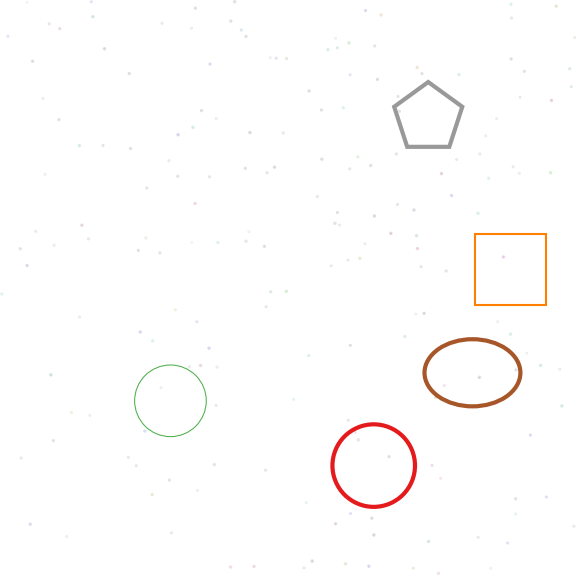[{"shape": "circle", "thickness": 2, "radius": 0.36, "center": [0.647, 0.193]}, {"shape": "circle", "thickness": 0.5, "radius": 0.31, "center": [0.295, 0.305]}, {"shape": "square", "thickness": 1, "radius": 0.31, "center": [0.884, 0.533]}, {"shape": "oval", "thickness": 2, "radius": 0.42, "center": [0.818, 0.354]}, {"shape": "pentagon", "thickness": 2, "radius": 0.31, "center": [0.742, 0.795]}]